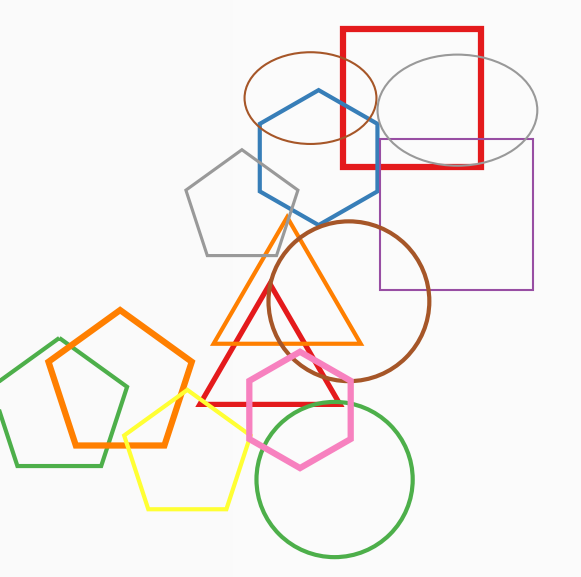[{"shape": "triangle", "thickness": 2.5, "radius": 0.7, "center": [0.464, 0.369]}, {"shape": "square", "thickness": 3, "radius": 0.6, "center": [0.709, 0.83]}, {"shape": "hexagon", "thickness": 2, "radius": 0.58, "center": [0.548, 0.726]}, {"shape": "pentagon", "thickness": 2, "radius": 0.61, "center": [0.102, 0.291]}, {"shape": "circle", "thickness": 2, "radius": 0.67, "center": [0.576, 0.169]}, {"shape": "square", "thickness": 1, "radius": 0.65, "center": [0.785, 0.627]}, {"shape": "triangle", "thickness": 2, "radius": 0.73, "center": [0.494, 0.477]}, {"shape": "pentagon", "thickness": 3, "radius": 0.65, "center": [0.207, 0.333]}, {"shape": "pentagon", "thickness": 2, "radius": 0.57, "center": [0.322, 0.21]}, {"shape": "oval", "thickness": 1, "radius": 0.57, "center": [0.534, 0.829]}, {"shape": "circle", "thickness": 2, "radius": 0.69, "center": [0.6, 0.477]}, {"shape": "hexagon", "thickness": 3, "radius": 0.5, "center": [0.516, 0.289]}, {"shape": "oval", "thickness": 1, "radius": 0.69, "center": [0.787, 0.808]}, {"shape": "pentagon", "thickness": 1.5, "radius": 0.51, "center": [0.416, 0.639]}]